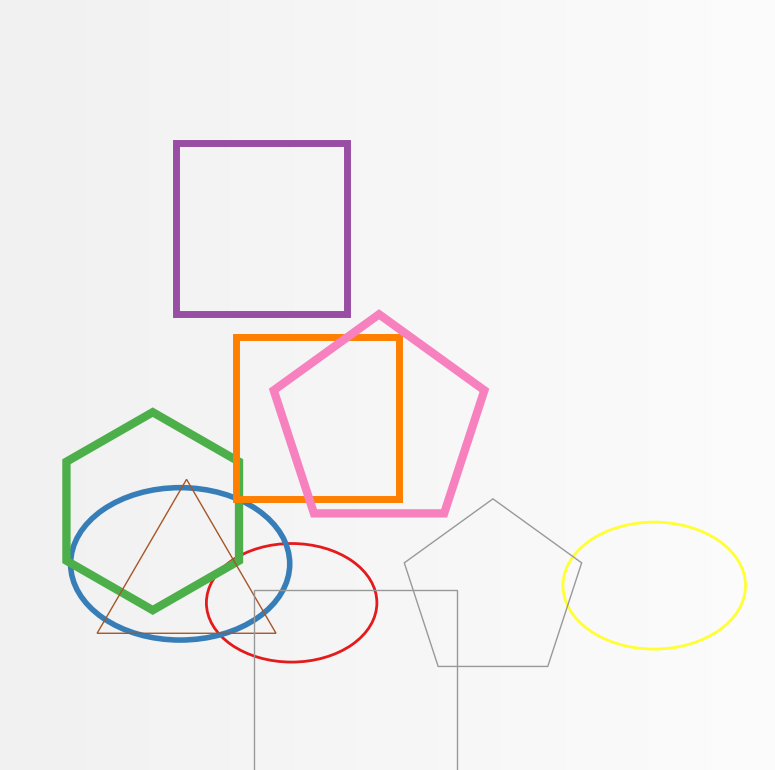[{"shape": "oval", "thickness": 1, "radius": 0.55, "center": [0.376, 0.217]}, {"shape": "oval", "thickness": 2, "radius": 0.71, "center": [0.232, 0.268]}, {"shape": "hexagon", "thickness": 3, "radius": 0.64, "center": [0.197, 0.336]}, {"shape": "square", "thickness": 2.5, "radius": 0.55, "center": [0.337, 0.703]}, {"shape": "square", "thickness": 2.5, "radius": 0.53, "center": [0.41, 0.457]}, {"shape": "oval", "thickness": 1, "radius": 0.59, "center": [0.844, 0.239]}, {"shape": "triangle", "thickness": 0.5, "radius": 0.67, "center": [0.241, 0.244]}, {"shape": "pentagon", "thickness": 3, "radius": 0.71, "center": [0.489, 0.449]}, {"shape": "pentagon", "thickness": 0.5, "radius": 0.6, "center": [0.636, 0.232]}, {"shape": "square", "thickness": 0.5, "radius": 0.66, "center": [0.459, 0.103]}]